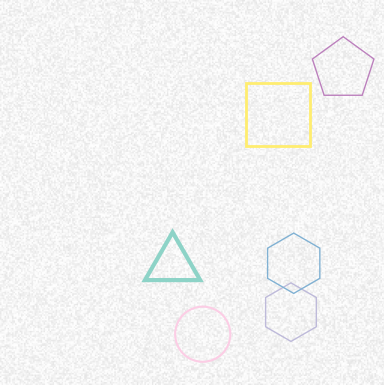[{"shape": "triangle", "thickness": 3, "radius": 0.41, "center": [0.448, 0.314]}, {"shape": "hexagon", "thickness": 1, "radius": 0.38, "center": [0.756, 0.189]}, {"shape": "hexagon", "thickness": 1, "radius": 0.39, "center": [0.763, 0.316]}, {"shape": "circle", "thickness": 1.5, "radius": 0.36, "center": [0.527, 0.132]}, {"shape": "pentagon", "thickness": 1, "radius": 0.42, "center": [0.891, 0.821]}, {"shape": "square", "thickness": 2, "radius": 0.41, "center": [0.721, 0.703]}]